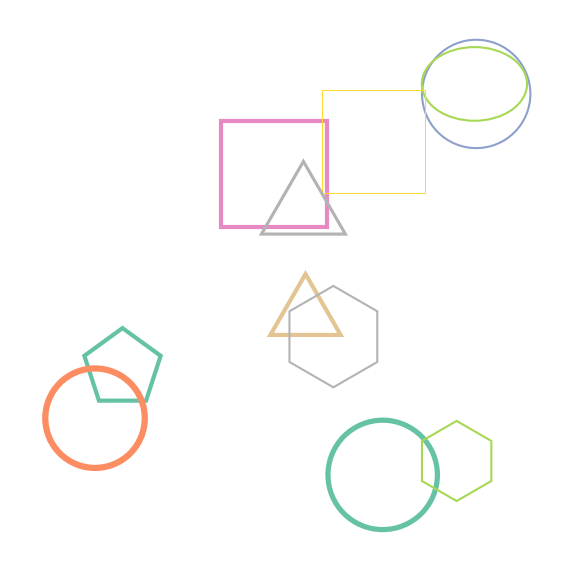[{"shape": "pentagon", "thickness": 2, "radius": 0.35, "center": [0.212, 0.362]}, {"shape": "circle", "thickness": 2.5, "radius": 0.47, "center": [0.663, 0.177]}, {"shape": "circle", "thickness": 3, "radius": 0.43, "center": [0.165, 0.275]}, {"shape": "circle", "thickness": 1, "radius": 0.47, "center": [0.825, 0.836]}, {"shape": "square", "thickness": 2, "radius": 0.46, "center": [0.474, 0.698]}, {"shape": "hexagon", "thickness": 1, "radius": 0.35, "center": [0.791, 0.201]}, {"shape": "oval", "thickness": 1, "radius": 0.46, "center": [0.822, 0.854]}, {"shape": "square", "thickness": 0.5, "radius": 0.45, "center": [0.647, 0.754]}, {"shape": "triangle", "thickness": 2, "radius": 0.35, "center": [0.529, 0.454]}, {"shape": "triangle", "thickness": 1.5, "radius": 0.42, "center": [0.525, 0.636]}, {"shape": "hexagon", "thickness": 1, "radius": 0.44, "center": [0.577, 0.416]}]